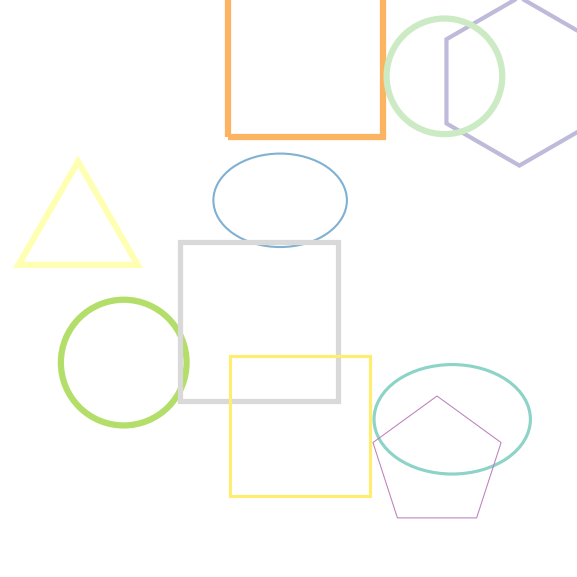[{"shape": "oval", "thickness": 1.5, "radius": 0.68, "center": [0.783, 0.273]}, {"shape": "triangle", "thickness": 3, "radius": 0.6, "center": [0.135, 0.6]}, {"shape": "hexagon", "thickness": 2, "radius": 0.73, "center": [0.899, 0.858]}, {"shape": "oval", "thickness": 1, "radius": 0.58, "center": [0.485, 0.652]}, {"shape": "square", "thickness": 3, "radius": 0.67, "center": [0.529, 0.895]}, {"shape": "circle", "thickness": 3, "radius": 0.54, "center": [0.214, 0.371]}, {"shape": "square", "thickness": 2.5, "radius": 0.69, "center": [0.448, 0.442]}, {"shape": "pentagon", "thickness": 0.5, "radius": 0.58, "center": [0.757, 0.197]}, {"shape": "circle", "thickness": 3, "radius": 0.5, "center": [0.77, 0.867]}, {"shape": "square", "thickness": 1.5, "radius": 0.61, "center": [0.519, 0.261]}]